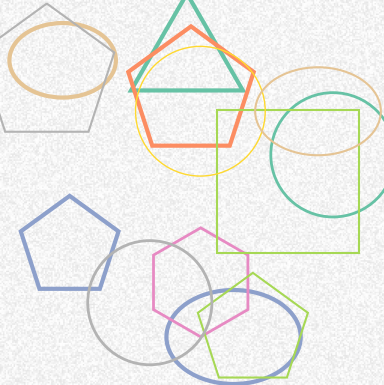[{"shape": "triangle", "thickness": 3, "radius": 0.84, "center": [0.486, 0.849]}, {"shape": "circle", "thickness": 2, "radius": 0.81, "center": [0.865, 0.598]}, {"shape": "pentagon", "thickness": 3, "radius": 0.86, "center": [0.496, 0.76]}, {"shape": "pentagon", "thickness": 3, "radius": 0.67, "center": [0.181, 0.358]}, {"shape": "oval", "thickness": 3, "radius": 0.87, "center": [0.607, 0.125]}, {"shape": "hexagon", "thickness": 2, "radius": 0.71, "center": [0.521, 0.267]}, {"shape": "square", "thickness": 1.5, "radius": 0.93, "center": [0.748, 0.529]}, {"shape": "pentagon", "thickness": 1.5, "radius": 0.75, "center": [0.657, 0.141]}, {"shape": "circle", "thickness": 1, "radius": 0.84, "center": [0.52, 0.711]}, {"shape": "oval", "thickness": 3, "radius": 0.69, "center": [0.163, 0.843]}, {"shape": "oval", "thickness": 1.5, "radius": 0.82, "center": [0.826, 0.711]}, {"shape": "pentagon", "thickness": 1.5, "radius": 0.92, "center": [0.122, 0.807]}, {"shape": "circle", "thickness": 2, "radius": 0.81, "center": [0.389, 0.214]}]